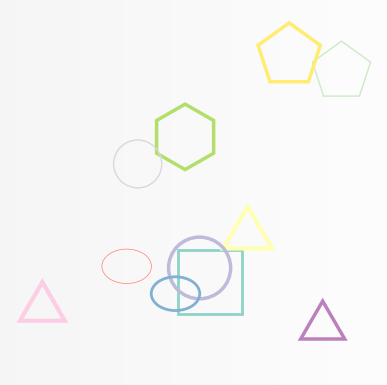[{"shape": "square", "thickness": 2, "radius": 0.42, "center": [0.542, 0.268]}, {"shape": "triangle", "thickness": 3, "radius": 0.36, "center": [0.639, 0.391]}, {"shape": "circle", "thickness": 2.5, "radius": 0.4, "center": [0.515, 0.304]}, {"shape": "oval", "thickness": 0.5, "radius": 0.32, "center": [0.327, 0.308]}, {"shape": "oval", "thickness": 2, "radius": 0.31, "center": [0.453, 0.237]}, {"shape": "hexagon", "thickness": 2.5, "radius": 0.42, "center": [0.478, 0.645]}, {"shape": "triangle", "thickness": 3, "radius": 0.33, "center": [0.109, 0.2]}, {"shape": "circle", "thickness": 1, "radius": 0.31, "center": [0.355, 0.574]}, {"shape": "triangle", "thickness": 2.5, "radius": 0.33, "center": [0.833, 0.152]}, {"shape": "pentagon", "thickness": 1, "radius": 0.39, "center": [0.881, 0.814]}, {"shape": "pentagon", "thickness": 2.5, "radius": 0.42, "center": [0.746, 0.856]}]